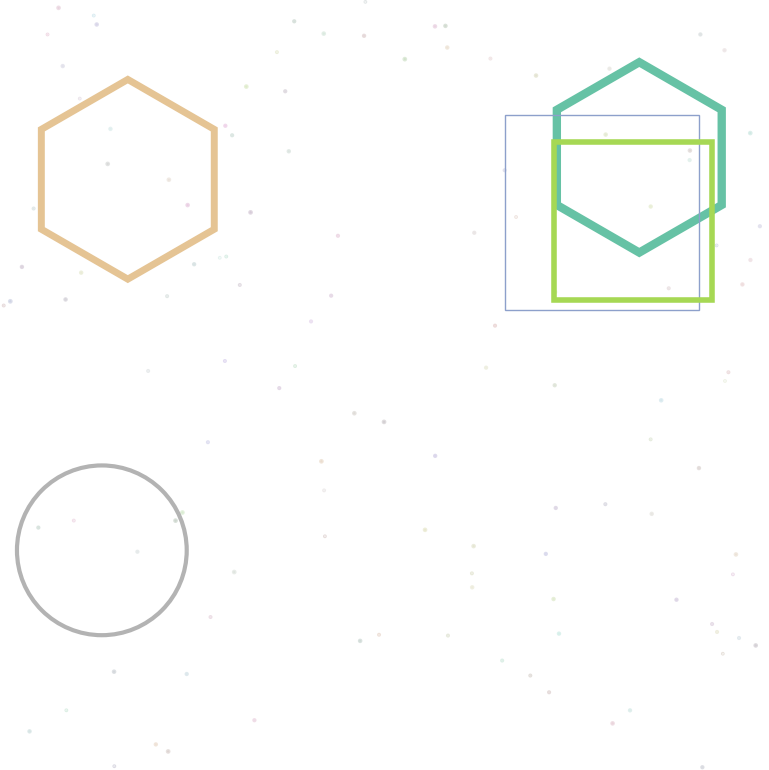[{"shape": "hexagon", "thickness": 3, "radius": 0.62, "center": [0.83, 0.796]}, {"shape": "square", "thickness": 0.5, "radius": 0.63, "center": [0.782, 0.724]}, {"shape": "square", "thickness": 2, "radius": 0.51, "center": [0.823, 0.713]}, {"shape": "hexagon", "thickness": 2.5, "radius": 0.65, "center": [0.166, 0.767]}, {"shape": "circle", "thickness": 1.5, "radius": 0.55, "center": [0.132, 0.285]}]